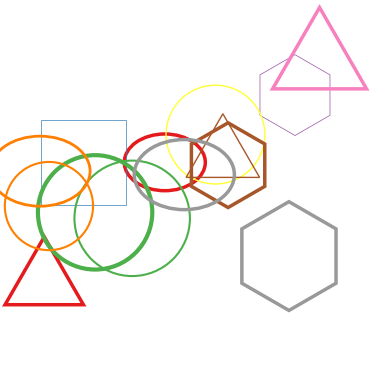[{"shape": "triangle", "thickness": 2.5, "radius": 0.59, "center": [0.115, 0.267]}, {"shape": "oval", "thickness": 2.5, "radius": 0.53, "center": [0.428, 0.578]}, {"shape": "square", "thickness": 0.5, "radius": 0.55, "center": [0.217, 0.578]}, {"shape": "circle", "thickness": 3, "radius": 0.74, "center": [0.247, 0.448]}, {"shape": "circle", "thickness": 1.5, "radius": 0.75, "center": [0.343, 0.433]}, {"shape": "hexagon", "thickness": 0.5, "radius": 0.52, "center": [0.766, 0.753]}, {"shape": "oval", "thickness": 2, "radius": 0.65, "center": [0.104, 0.555]}, {"shape": "circle", "thickness": 1.5, "radius": 0.57, "center": [0.127, 0.465]}, {"shape": "circle", "thickness": 1, "radius": 0.64, "center": [0.56, 0.65]}, {"shape": "hexagon", "thickness": 2.5, "radius": 0.55, "center": [0.592, 0.571]}, {"shape": "triangle", "thickness": 1, "radius": 0.55, "center": [0.579, 0.594]}, {"shape": "triangle", "thickness": 2.5, "radius": 0.7, "center": [0.83, 0.84]}, {"shape": "oval", "thickness": 2.5, "radius": 0.65, "center": [0.479, 0.546]}, {"shape": "hexagon", "thickness": 2.5, "radius": 0.71, "center": [0.751, 0.335]}]